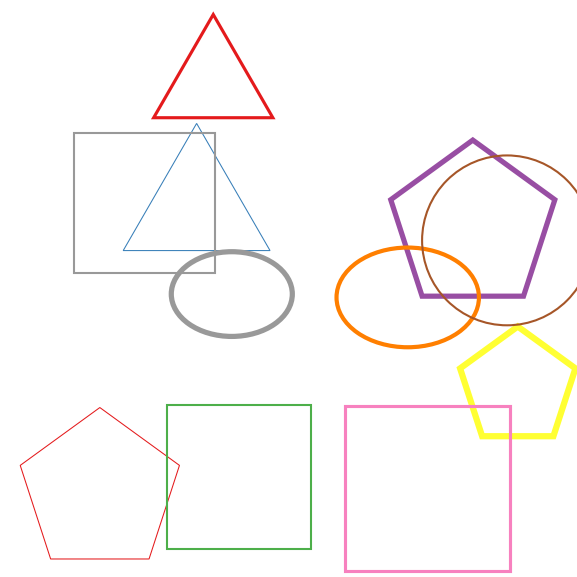[{"shape": "triangle", "thickness": 1.5, "radius": 0.6, "center": [0.369, 0.855]}, {"shape": "pentagon", "thickness": 0.5, "radius": 0.72, "center": [0.173, 0.148]}, {"shape": "triangle", "thickness": 0.5, "radius": 0.73, "center": [0.34, 0.639]}, {"shape": "square", "thickness": 1, "radius": 0.63, "center": [0.414, 0.174]}, {"shape": "pentagon", "thickness": 2.5, "radius": 0.75, "center": [0.819, 0.607]}, {"shape": "oval", "thickness": 2, "radius": 0.62, "center": [0.706, 0.484]}, {"shape": "pentagon", "thickness": 3, "radius": 0.53, "center": [0.897, 0.329]}, {"shape": "circle", "thickness": 1, "radius": 0.74, "center": [0.878, 0.583]}, {"shape": "square", "thickness": 1.5, "radius": 0.71, "center": [0.74, 0.153]}, {"shape": "oval", "thickness": 2.5, "radius": 0.52, "center": [0.401, 0.49]}, {"shape": "square", "thickness": 1, "radius": 0.61, "center": [0.25, 0.647]}]